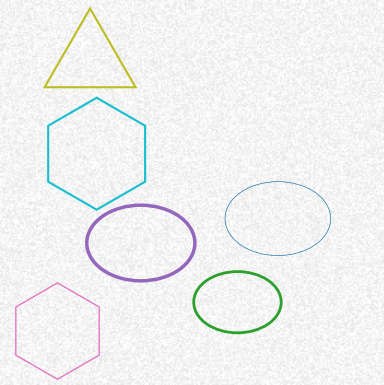[{"shape": "oval", "thickness": 0.5, "radius": 0.69, "center": [0.722, 0.432]}, {"shape": "oval", "thickness": 2, "radius": 0.57, "center": [0.617, 0.215]}, {"shape": "oval", "thickness": 2.5, "radius": 0.7, "center": [0.366, 0.369]}, {"shape": "hexagon", "thickness": 1, "radius": 0.63, "center": [0.149, 0.14]}, {"shape": "triangle", "thickness": 1.5, "radius": 0.68, "center": [0.234, 0.842]}, {"shape": "hexagon", "thickness": 1.5, "radius": 0.73, "center": [0.251, 0.601]}]